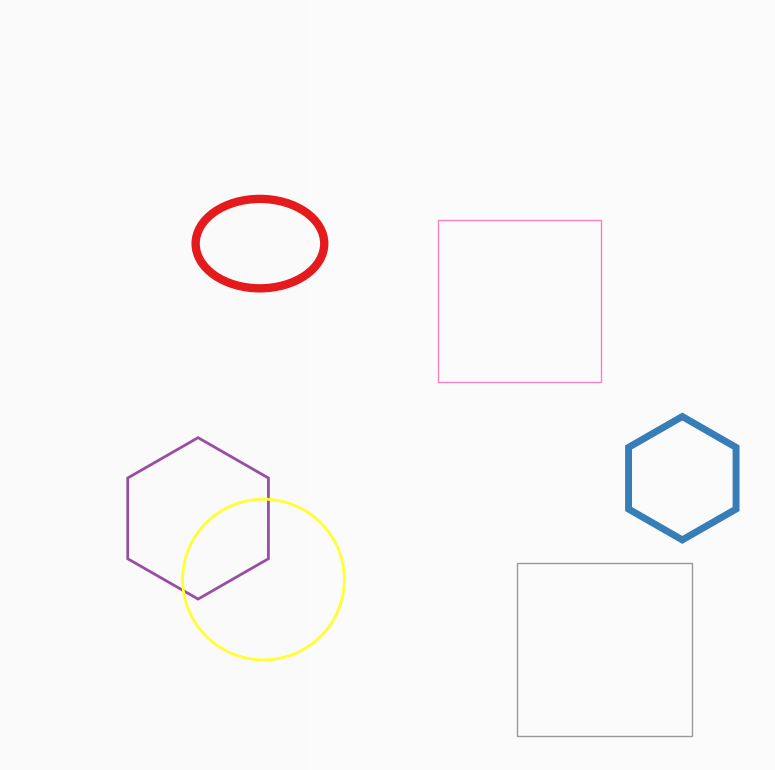[{"shape": "oval", "thickness": 3, "radius": 0.41, "center": [0.335, 0.684]}, {"shape": "hexagon", "thickness": 2.5, "radius": 0.4, "center": [0.88, 0.379]}, {"shape": "hexagon", "thickness": 1, "radius": 0.52, "center": [0.256, 0.327]}, {"shape": "circle", "thickness": 1, "radius": 0.52, "center": [0.34, 0.247]}, {"shape": "square", "thickness": 0.5, "radius": 0.53, "center": [0.67, 0.609]}, {"shape": "square", "thickness": 0.5, "radius": 0.56, "center": [0.78, 0.156]}]